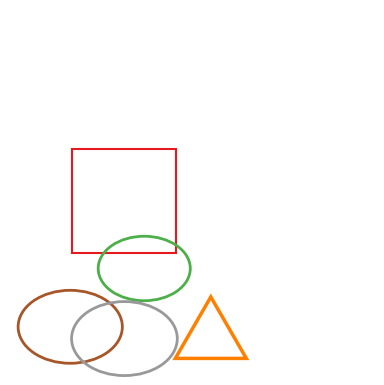[{"shape": "square", "thickness": 1.5, "radius": 0.67, "center": [0.323, 0.477]}, {"shape": "oval", "thickness": 2, "radius": 0.6, "center": [0.375, 0.303]}, {"shape": "triangle", "thickness": 2.5, "radius": 0.53, "center": [0.548, 0.122]}, {"shape": "oval", "thickness": 2, "radius": 0.68, "center": [0.182, 0.151]}, {"shape": "oval", "thickness": 2, "radius": 0.69, "center": [0.323, 0.121]}]